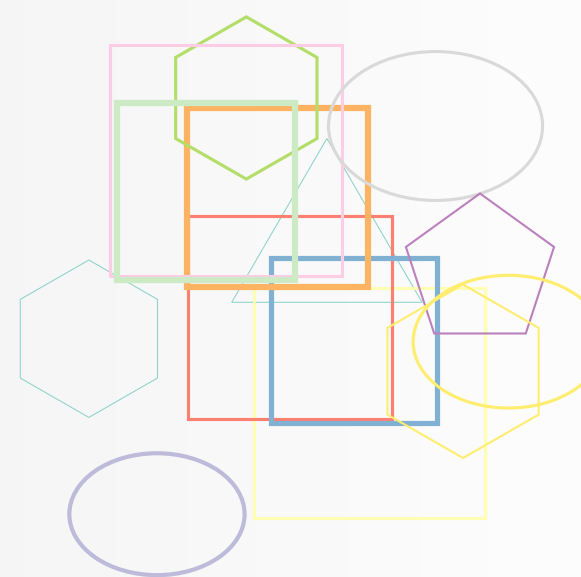[{"shape": "triangle", "thickness": 0.5, "radius": 0.95, "center": [0.562, 0.57]}, {"shape": "hexagon", "thickness": 0.5, "radius": 0.68, "center": [0.153, 0.413]}, {"shape": "square", "thickness": 1.5, "radius": 1.0, "center": [0.636, 0.301]}, {"shape": "oval", "thickness": 2, "radius": 0.75, "center": [0.27, 0.109]}, {"shape": "square", "thickness": 1.5, "radius": 0.88, "center": [0.499, 0.449]}, {"shape": "square", "thickness": 2.5, "radius": 0.72, "center": [0.609, 0.409]}, {"shape": "square", "thickness": 3, "radius": 0.78, "center": [0.477, 0.657]}, {"shape": "hexagon", "thickness": 1.5, "radius": 0.7, "center": [0.424, 0.829]}, {"shape": "square", "thickness": 1.5, "radius": 1.0, "center": [0.388, 0.722]}, {"shape": "oval", "thickness": 1.5, "radius": 0.92, "center": [0.749, 0.781]}, {"shape": "pentagon", "thickness": 1, "radius": 0.67, "center": [0.826, 0.53]}, {"shape": "square", "thickness": 3, "radius": 0.77, "center": [0.355, 0.668]}, {"shape": "hexagon", "thickness": 1, "radius": 0.75, "center": [0.797, 0.356]}, {"shape": "oval", "thickness": 1.5, "radius": 0.82, "center": [0.875, 0.407]}]